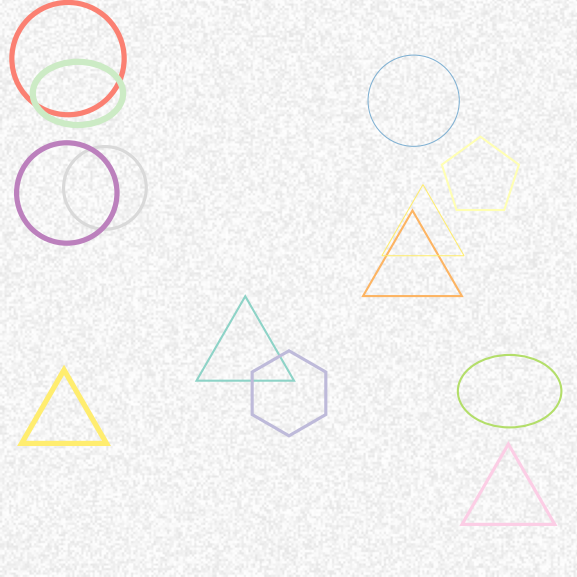[{"shape": "triangle", "thickness": 1, "radius": 0.49, "center": [0.425, 0.389]}, {"shape": "pentagon", "thickness": 1, "radius": 0.35, "center": [0.832, 0.692]}, {"shape": "hexagon", "thickness": 1.5, "radius": 0.37, "center": [0.5, 0.318]}, {"shape": "circle", "thickness": 2.5, "radius": 0.49, "center": [0.118, 0.898]}, {"shape": "circle", "thickness": 0.5, "radius": 0.4, "center": [0.716, 0.825]}, {"shape": "triangle", "thickness": 1, "radius": 0.49, "center": [0.714, 0.536]}, {"shape": "oval", "thickness": 1, "radius": 0.45, "center": [0.882, 0.322]}, {"shape": "triangle", "thickness": 1.5, "radius": 0.46, "center": [0.88, 0.137]}, {"shape": "circle", "thickness": 1.5, "radius": 0.36, "center": [0.182, 0.674]}, {"shape": "circle", "thickness": 2.5, "radius": 0.43, "center": [0.116, 0.665]}, {"shape": "oval", "thickness": 3, "radius": 0.39, "center": [0.135, 0.837]}, {"shape": "triangle", "thickness": 2.5, "radius": 0.42, "center": [0.111, 0.274]}, {"shape": "triangle", "thickness": 0.5, "radius": 0.41, "center": [0.732, 0.597]}]